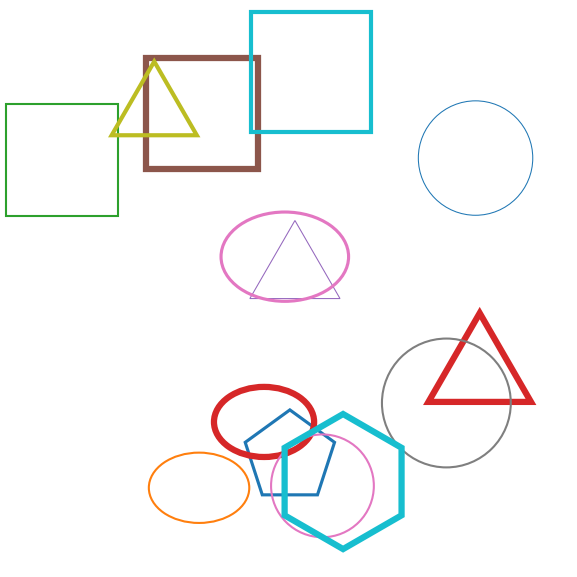[{"shape": "circle", "thickness": 0.5, "radius": 0.5, "center": [0.823, 0.725]}, {"shape": "pentagon", "thickness": 1.5, "radius": 0.41, "center": [0.502, 0.208]}, {"shape": "oval", "thickness": 1, "radius": 0.43, "center": [0.345, 0.154]}, {"shape": "square", "thickness": 1, "radius": 0.48, "center": [0.107, 0.722]}, {"shape": "triangle", "thickness": 3, "radius": 0.51, "center": [0.831, 0.354]}, {"shape": "oval", "thickness": 3, "radius": 0.43, "center": [0.457, 0.268]}, {"shape": "triangle", "thickness": 0.5, "radius": 0.45, "center": [0.511, 0.527]}, {"shape": "square", "thickness": 3, "radius": 0.48, "center": [0.35, 0.803]}, {"shape": "circle", "thickness": 1, "radius": 0.44, "center": [0.558, 0.158]}, {"shape": "oval", "thickness": 1.5, "radius": 0.55, "center": [0.493, 0.555]}, {"shape": "circle", "thickness": 1, "radius": 0.56, "center": [0.773, 0.301]}, {"shape": "triangle", "thickness": 2, "radius": 0.43, "center": [0.267, 0.807]}, {"shape": "hexagon", "thickness": 3, "radius": 0.58, "center": [0.594, 0.165]}, {"shape": "square", "thickness": 2, "radius": 0.52, "center": [0.538, 0.874]}]